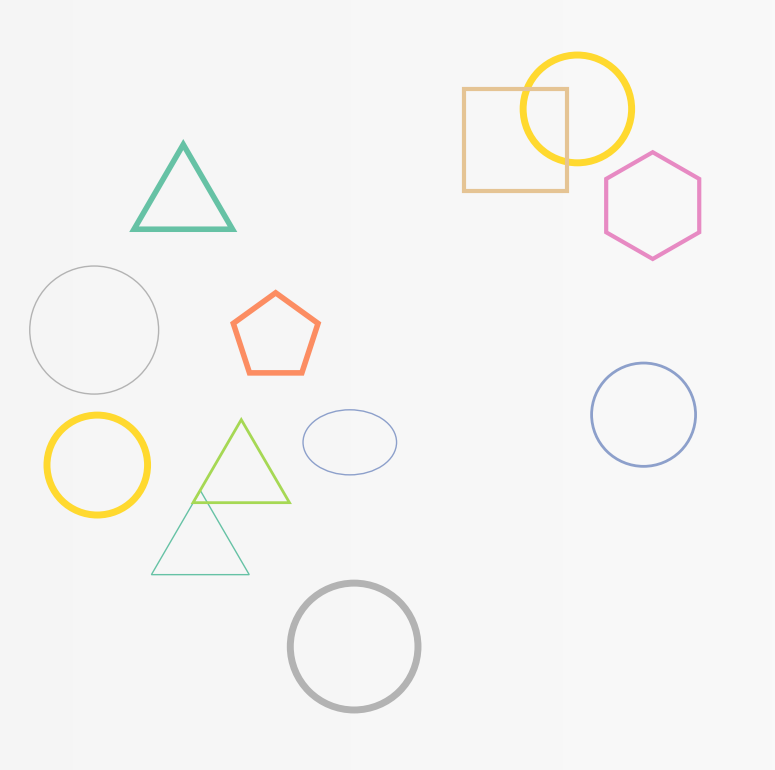[{"shape": "triangle", "thickness": 2, "radius": 0.37, "center": [0.236, 0.739]}, {"shape": "triangle", "thickness": 0.5, "radius": 0.36, "center": [0.258, 0.29]}, {"shape": "pentagon", "thickness": 2, "radius": 0.29, "center": [0.356, 0.562]}, {"shape": "oval", "thickness": 0.5, "radius": 0.3, "center": [0.451, 0.426]}, {"shape": "circle", "thickness": 1, "radius": 0.34, "center": [0.83, 0.461]}, {"shape": "hexagon", "thickness": 1.5, "radius": 0.35, "center": [0.842, 0.733]}, {"shape": "triangle", "thickness": 1, "radius": 0.36, "center": [0.311, 0.383]}, {"shape": "circle", "thickness": 2.5, "radius": 0.35, "center": [0.745, 0.859]}, {"shape": "circle", "thickness": 2.5, "radius": 0.32, "center": [0.126, 0.396]}, {"shape": "square", "thickness": 1.5, "radius": 0.33, "center": [0.665, 0.818]}, {"shape": "circle", "thickness": 0.5, "radius": 0.42, "center": [0.122, 0.571]}, {"shape": "circle", "thickness": 2.5, "radius": 0.41, "center": [0.457, 0.16]}]